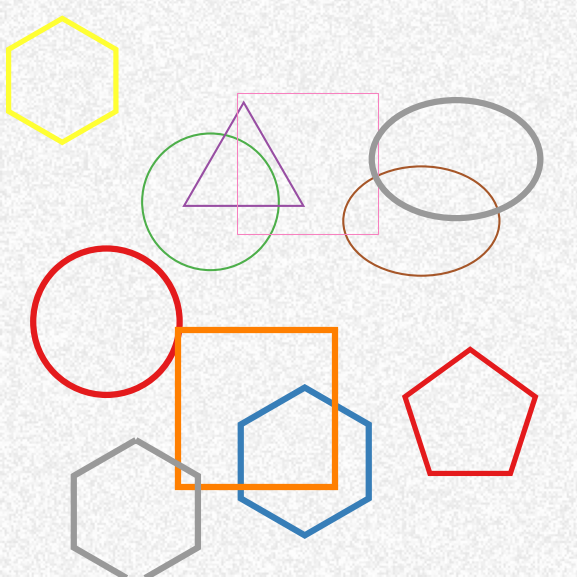[{"shape": "pentagon", "thickness": 2.5, "radius": 0.59, "center": [0.814, 0.275]}, {"shape": "circle", "thickness": 3, "radius": 0.63, "center": [0.184, 0.442]}, {"shape": "hexagon", "thickness": 3, "radius": 0.64, "center": [0.528, 0.2]}, {"shape": "circle", "thickness": 1, "radius": 0.59, "center": [0.364, 0.65]}, {"shape": "triangle", "thickness": 1, "radius": 0.6, "center": [0.422, 0.702]}, {"shape": "square", "thickness": 3, "radius": 0.68, "center": [0.445, 0.292]}, {"shape": "hexagon", "thickness": 2.5, "radius": 0.54, "center": [0.108, 0.86]}, {"shape": "oval", "thickness": 1, "radius": 0.68, "center": [0.73, 0.616]}, {"shape": "square", "thickness": 0.5, "radius": 0.61, "center": [0.532, 0.716]}, {"shape": "oval", "thickness": 3, "radius": 0.73, "center": [0.79, 0.724]}, {"shape": "hexagon", "thickness": 3, "radius": 0.62, "center": [0.235, 0.113]}]